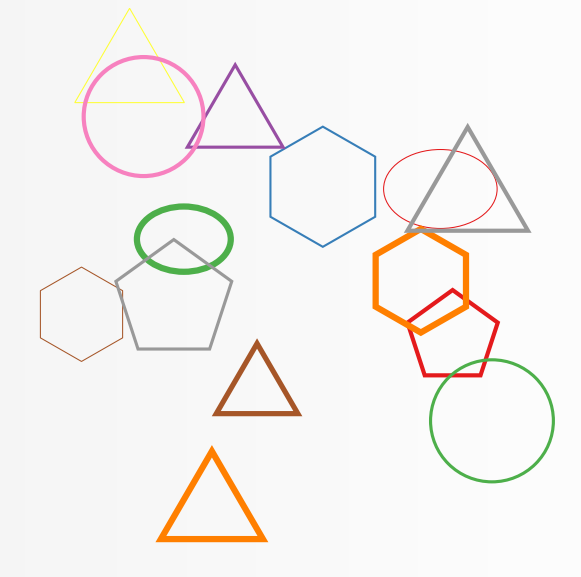[{"shape": "pentagon", "thickness": 2, "radius": 0.41, "center": [0.779, 0.415]}, {"shape": "oval", "thickness": 0.5, "radius": 0.49, "center": [0.758, 0.672]}, {"shape": "hexagon", "thickness": 1, "radius": 0.52, "center": [0.555, 0.676]}, {"shape": "oval", "thickness": 3, "radius": 0.4, "center": [0.316, 0.585]}, {"shape": "circle", "thickness": 1.5, "radius": 0.53, "center": [0.846, 0.27]}, {"shape": "triangle", "thickness": 1.5, "radius": 0.48, "center": [0.405, 0.792]}, {"shape": "triangle", "thickness": 3, "radius": 0.51, "center": [0.365, 0.116]}, {"shape": "hexagon", "thickness": 3, "radius": 0.45, "center": [0.724, 0.513]}, {"shape": "triangle", "thickness": 0.5, "radius": 0.54, "center": [0.223, 0.876]}, {"shape": "triangle", "thickness": 2.5, "radius": 0.4, "center": [0.442, 0.323]}, {"shape": "hexagon", "thickness": 0.5, "radius": 0.41, "center": [0.14, 0.455]}, {"shape": "circle", "thickness": 2, "radius": 0.52, "center": [0.247, 0.797]}, {"shape": "pentagon", "thickness": 1.5, "radius": 0.52, "center": [0.299, 0.48]}, {"shape": "triangle", "thickness": 2, "radius": 0.6, "center": [0.805, 0.659]}]